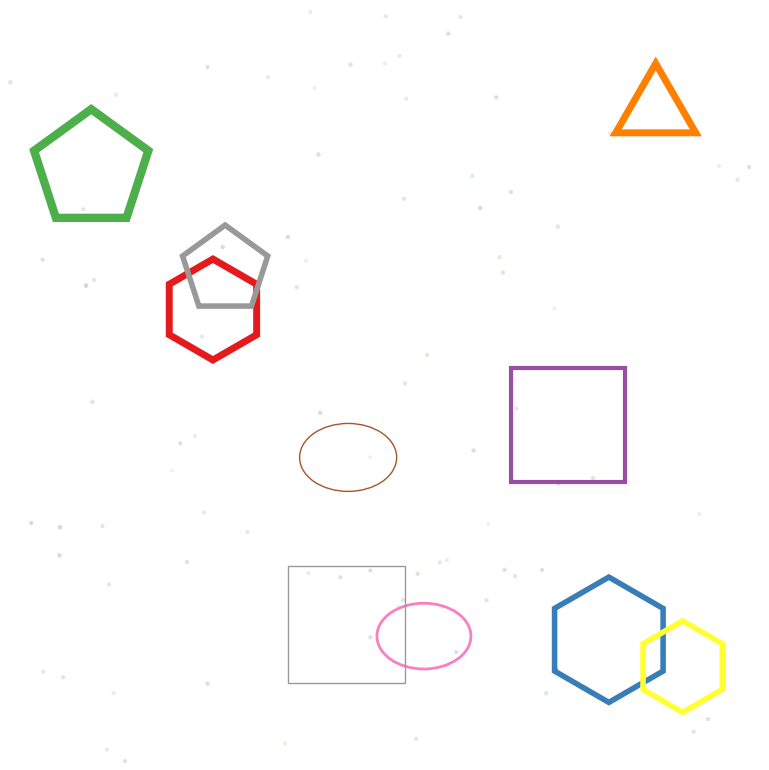[{"shape": "hexagon", "thickness": 2.5, "radius": 0.33, "center": [0.277, 0.598]}, {"shape": "hexagon", "thickness": 2, "radius": 0.41, "center": [0.791, 0.169]}, {"shape": "pentagon", "thickness": 3, "radius": 0.39, "center": [0.118, 0.78]}, {"shape": "square", "thickness": 1.5, "radius": 0.37, "center": [0.738, 0.448]}, {"shape": "triangle", "thickness": 2.5, "radius": 0.3, "center": [0.852, 0.858]}, {"shape": "hexagon", "thickness": 2, "radius": 0.3, "center": [0.887, 0.134]}, {"shape": "oval", "thickness": 0.5, "radius": 0.32, "center": [0.452, 0.406]}, {"shape": "oval", "thickness": 1, "radius": 0.31, "center": [0.551, 0.174]}, {"shape": "pentagon", "thickness": 2, "radius": 0.29, "center": [0.292, 0.65]}, {"shape": "square", "thickness": 0.5, "radius": 0.38, "center": [0.45, 0.189]}]